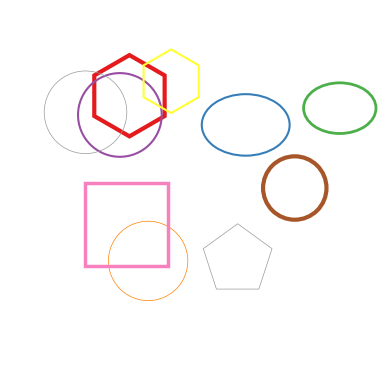[{"shape": "hexagon", "thickness": 3, "radius": 0.53, "center": [0.336, 0.751]}, {"shape": "oval", "thickness": 1.5, "radius": 0.57, "center": [0.638, 0.676]}, {"shape": "oval", "thickness": 2, "radius": 0.47, "center": [0.883, 0.719]}, {"shape": "circle", "thickness": 1.5, "radius": 0.54, "center": [0.311, 0.701]}, {"shape": "circle", "thickness": 0.5, "radius": 0.52, "center": [0.385, 0.322]}, {"shape": "hexagon", "thickness": 1.5, "radius": 0.41, "center": [0.445, 0.789]}, {"shape": "circle", "thickness": 3, "radius": 0.41, "center": [0.766, 0.512]}, {"shape": "square", "thickness": 2.5, "radius": 0.54, "center": [0.328, 0.417]}, {"shape": "circle", "thickness": 0.5, "radius": 0.54, "center": [0.222, 0.708]}, {"shape": "pentagon", "thickness": 0.5, "radius": 0.47, "center": [0.617, 0.325]}]